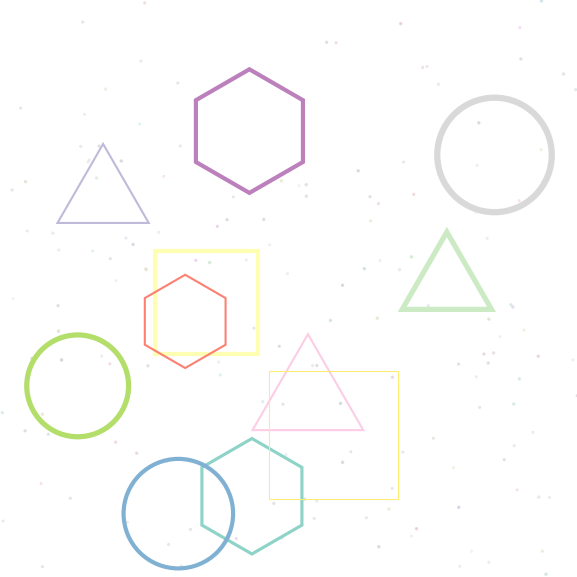[{"shape": "hexagon", "thickness": 1.5, "radius": 0.5, "center": [0.436, 0.14]}, {"shape": "square", "thickness": 2, "radius": 0.45, "center": [0.357, 0.475]}, {"shape": "triangle", "thickness": 1, "radius": 0.46, "center": [0.179, 0.659]}, {"shape": "hexagon", "thickness": 1, "radius": 0.4, "center": [0.321, 0.443]}, {"shape": "circle", "thickness": 2, "radius": 0.47, "center": [0.309, 0.11]}, {"shape": "circle", "thickness": 2.5, "radius": 0.44, "center": [0.135, 0.331]}, {"shape": "triangle", "thickness": 1, "radius": 0.55, "center": [0.533, 0.31]}, {"shape": "circle", "thickness": 3, "radius": 0.5, "center": [0.856, 0.731]}, {"shape": "hexagon", "thickness": 2, "radius": 0.54, "center": [0.432, 0.772]}, {"shape": "triangle", "thickness": 2.5, "radius": 0.45, "center": [0.774, 0.508]}, {"shape": "square", "thickness": 0.5, "radius": 0.56, "center": [0.577, 0.246]}]